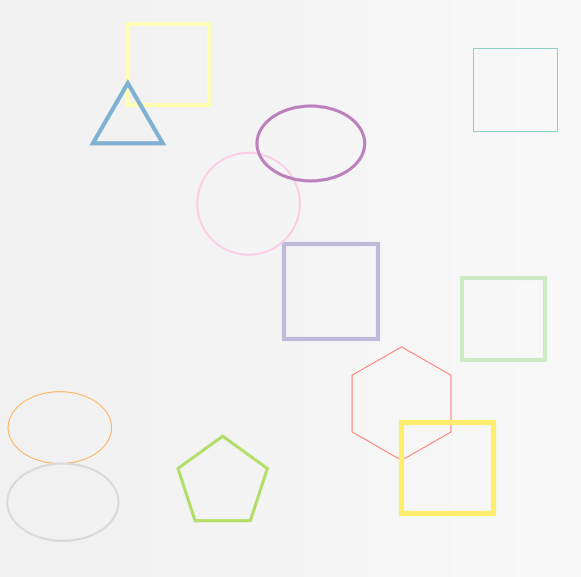[{"shape": "square", "thickness": 0.5, "radius": 0.36, "center": [0.887, 0.844]}, {"shape": "square", "thickness": 2, "radius": 0.35, "center": [0.29, 0.888]}, {"shape": "square", "thickness": 2, "radius": 0.41, "center": [0.569, 0.494]}, {"shape": "hexagon", "thickness": 0.5, "radius": 0.49, "center": [0.691, 0.3]}, {"shape": "triangle", "thickness": 2, "radius": 0.35, "center": [0.22, 0.786]}, {"shape": "oval", "thickness": 0.5, "radius": 0.45, "center": [0.103, 0.259]}, {"shape": "pentagon", "thickness": 1.5, "radius": 0.4, "center": [0.383, 0.163]}, {"shape": "circle", "thickness": 1, "radius": 0.44, "center": [0.428, 0.646]}, {"shape": "oval", "thickness": 1, "radius": 0.48, "center": [0.108, 0.129]}, {"shape": "oval", "thickness": 1.5, "radius": 0.46, "center": [0.535, 0.751]}, {"shape": "square", "thickness": 2, "radius": 0.35, "center": [0.866, 0.447]}, {"shape": "square", "thickness": 2.5, "radius": 0.39, "center": [0.769, 0.19]}]